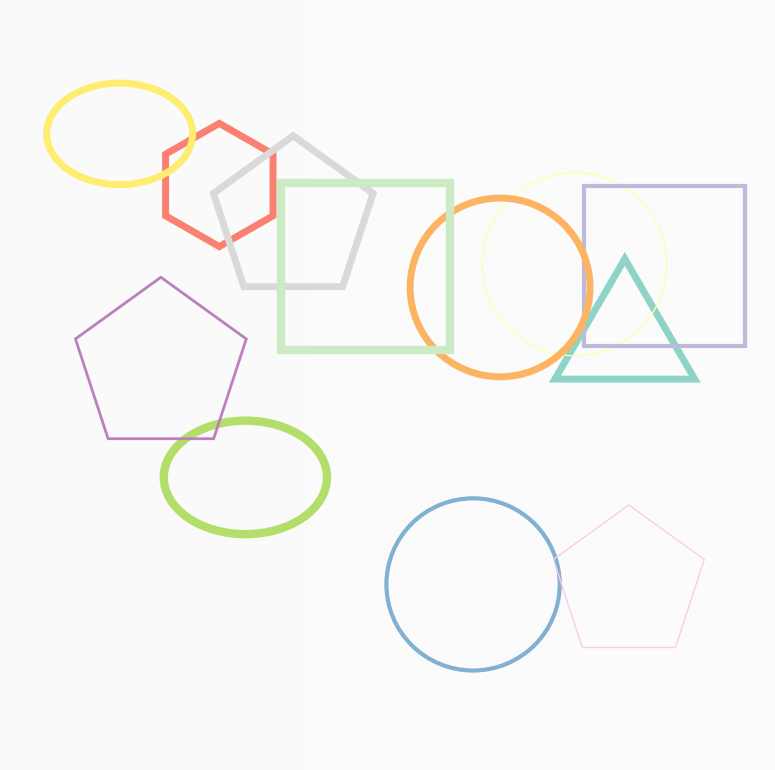[{"shape": "triangle", "thickness": 2.5, "radius": 0.52, "center": [0.806, 0.56]}, {"shape": "circle", "thickness": 0.5, "radius": 0.59, "center": [0.741, 0.657]}, {"shape": "square", "thickness": 1.5, "radius": 0.52, "center": [0.858, 0.655]}, {"shape": "hexagon", "thickness": 2.5, "radius": 0.4, "center": [0.283, 0.76]}, {"shape": "circle", "thickness": 1.5, "radius": 0.56, "center": [0.61, 0.241]}, {"shape": "circle", "thickness": 2.5, "radius": 0.58, "center": [0.645, 0.627]}, {"shape": "oval", "thickness": 3, "radius": 0.53, "center": [0.317, 0.38]}, {"shape": "pentagon", "thickness": 0.5, "radius": 0.51, "center": [0.811, 0.242]}, {"shape": "pentagon", "thickness": 2.5, "radius": 0.54, "center": [0.378, 0.715]}, {"shape": "pentagon", "thickness": 1, "radius": 0.58, "center": [0.208, 0.524]}, {"shape": "square", "thickness": 3, "radius": 0.54, "center": [0.472, 0.654]}, {"shape": "oval", "thickness": 2.5, "radius": 0.47, "center": [0.154, 0.826]}]